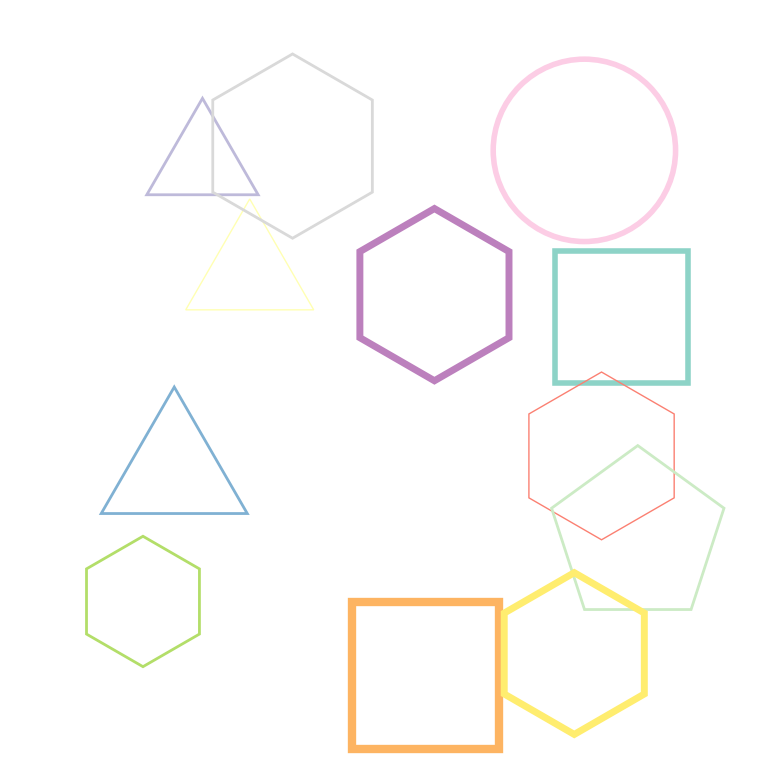[{"shape": "square", "thickness": 2, "radius": 0.43, "center": [0.807, 0.588]}, {"shape": "triangle", "thickness": 0.5, "radius": 0.48, "center": [0.324, 0.646]}, {"shape": "triangle", "thickness": 1, "radius": 0.42, "center": [0.263, 0.789]}, {"shape": "hexagon", "thickness": 0.5, "radius": 0.54, "center": [0.781, 0.408]}, {"shape": "triangle", "thickness": 1, "radius": 0.55, "center": [0.226, 0.388]}, {"shape": "square", "thickness": 3, "radius": 0.48, "center": [0.553, 0.123]}, {"shape": "hexagon", "thickness": 1, "radius": 0.42, "center": [0.186, 0.219]}, {"shape": "circle", "thickness": 2, "radius": 0.59, "center": [0.759, 0.805]}, {"shape": "hexagon", "thickness": 1, "radius": 0.6, "center": [0.38, 0.81]}, {"shape": "hexagon", "thickness": 2.5, "radius": 0.56, "center": [0.564, 0.617]}, {"shape": "pentagon", "thickness": 1, "radius": 0.59, "center": [0.828, 0.304]}, {"shape": "hexagon", "thickness": 2.5, "radius": 0.53, "center": [0.746, 0.151]}]